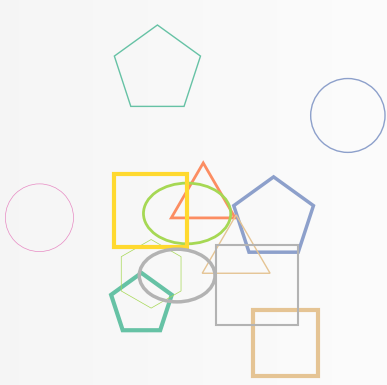[{"shape": "pentagon", "thickness": 1, "radius": 0.58, "center": [0.406, 0.818]}, {"shape": "pentagon", "thickness": 3, "radius": 0.41, "center": [0.365, 0.209]}, {"shape": "triangle", "thickness": 2, "radius": 0.48, "center": [0.524, 0.482]}, {"shape": "circle", "thickness": 1, "radius": 0.48, "center": [0.898, 0.7]}, {"shape": "pentagon", "thickness": 2.5, "radius": 0.54, "center": [0.706, 0.432]}, {"shape": "circle", "thickness": 0.5, "radius": 0.44, "center": [0.102, 0.434]}, {"shape": "hexagon", "thickness": 0.5, "radius": 0.45, "center": [0.39, 0.289]}, {"shape": "oval", "thickness": 2, "radius": 0.56, "center": [0.483, 0.446]}, {"shape": "square", "thickness": 3, "radius": 0.47, "center": [0.389, 0.454]}, {"shape": "square", "thickness": 3, "radius": 0.42, "center": [0.737, 0.109]}, {"shape": "triangle", "thickness": 1, "radius": 0.51, "center": [0.609, 0.341]}, {"shape": "oval", "thickness": 2.5, "radius": 0.49, "center": [0.457, 0.284]}, {"shape": "square", "thickness": 1.5, "radius": 0.53, "center": [0.663, 0.26]}]